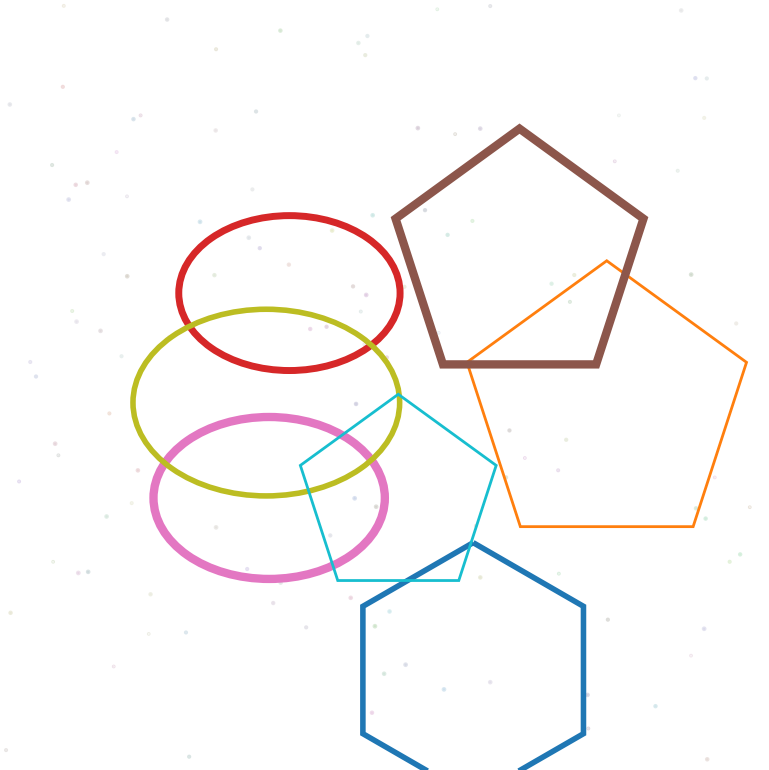[{"shape": "hexagon", "thickness": 2, "radius": 0.83, "center": [0.615, 0.13]}, {"shape": "pentagon", "thickness": 1, "radius": 0.95, "center": [0.788, 0.47]}, {"shape": "oval", "thickness": 2.5, "radius": 0.72, "center": [0.376, 0.619]}, {"shape": "pentagon", "thickness": 3, "radius": 0.85, "center": [0.675, 0.664]}, {"shape": "oval", "thickness": 3, "radius": 0.75, "center": [0.35, 0.353]}, {"shape": "oval", "thickness": 2, "radius": 0.87, "center": [0.346, 0.477]}, {"shape": "pentagon", "thickness": 1, "radius": 0.67, "center": [0.517, 0.354]}]